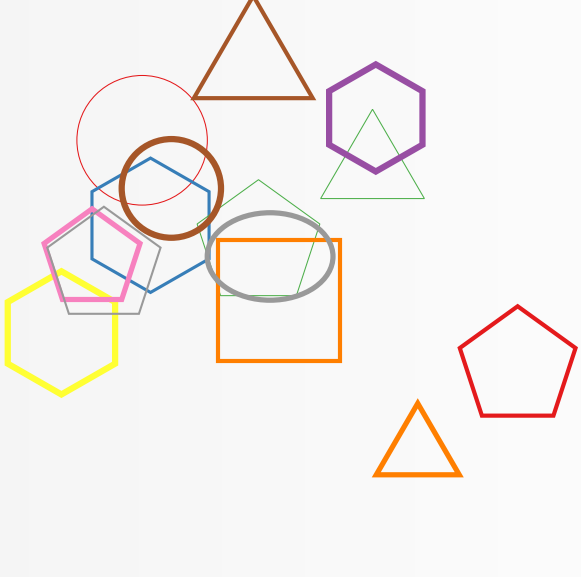[{"shape": "pentagon", "thickness": 2, "radius": 0.52, "center": [0.891, 0.364]}, {"shape": "circle", "thickness": 0.5, "radius": 0.56, "center": [0.245, 0.756]}, {"shape": "hexagon", "thickness": 1.5, "radius": 0.58, "center": [0.259, 0.609]}, {"shape": "triangle", "thickness": 0.5, "radius": 0.52, "center": [0.641, 0.707]}, {"shape": "pentagon", "thickness": 0.5, "radius": 0.55, "center": [0.445, 0.577]}, {"shape": "hexagon", "thickness": 3, "radius": 0.46, "center": [0.647, 0.795]}, {"shape": "square", "thickness": 2, "radius": 0.52, "center": [0.48, 0.479]}, {"shape": "triangle", "thickness": 2.5, "radius": 0.41, "center": [0.719, 0.218]}, {"shape": "hexagon", "thickness": 3, "radius": 0.53, "center": [0.106, 0.423]}, {"shape": "circle", "thickness": 3, "radius": 0.43, "center": [0.295, 0.673]}, {"shape": "triangle", "thickness": 2, "radius": 0.59, "center": [0.436, 0.888]}, {"shape": "pentagon", "thickness": 2.5, "radius": 0.43, "center": [0.158, 0.551]}, {"shape": "oval", "thickness": 2.5, "radius": 0.54, "center": [0.465, 0.555]}, {"shape": "pentagon", "thickness": 1, "radius": 0.51, "center": [0.179, 0.539]}]